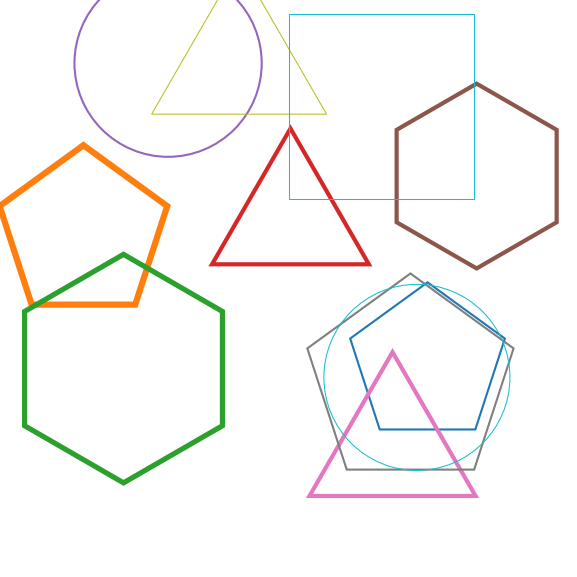[{"shape": "pentagon", "thickness": 1, "radius": 0.7, "center": [0.74, 0.369]}, {"shape": "pentagon", "thickness": 3, "radius": 0.76, "center": [0.144, 0.595]}, {"shape": "hexagon", "thickness": 2.5, "radius": 0.99, "center": [0.214, 0.361]}, {"shape": "triangle", "thickness": 2, "radius": 0.78, "center": [0.503, 0.62]}, {"shape": "circle", "thickness": 1, "radius": 0.81, "center": [0.291, 0.89]}, {"shape": "hexagon", "thickness": 2, "radius": 0.8, "center": [0.825, 0.694]}, {"shape": "triangle", "thickness": 2, "radius": 0.83, "center": [0.68, 0.223]}, {"shape": "pentagon", "thickness": 1, "radius": 0.94, "center": [0.711, 0.338]}, {"shape": "triangle", "thickness": 0.5, "radius": 0.87, "center": [0.414, 0.889]}, {"shape": "square", "thickness": 0.5, "radius": 0.8, "center": [0.661, 0.815]}, {"shape": "circle", "thickness": 0.5, "radius": 0.81, "center": [0.722, 0.346]}]